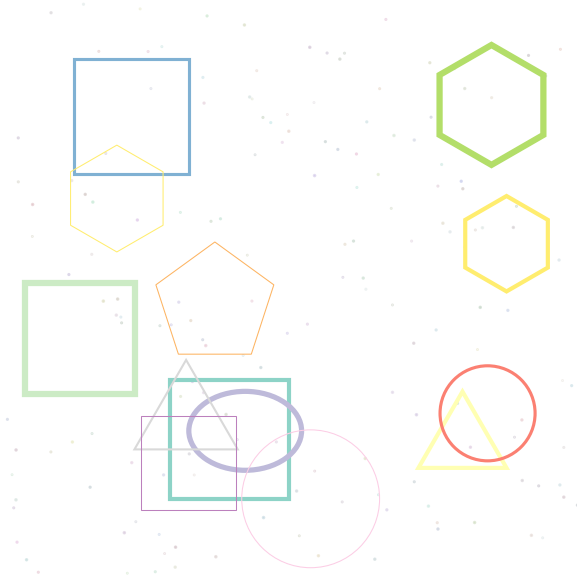[{"shape": "square", "thickness": 2, "radius": 0.51, "center": [0.397, 0.238]}, {"shape": "triangle", "thickness": 2, "radius": 0.44, "center": [0.801, 0.233]}, {"shape": "oval", "thickness": 2.5, "radius": 0.49, "center": [0.425, 0.253]}, {"shape": "circle", "thickness": 1.5, "radius": 0.41, "center": [0.844, 0.283]}, {"shape": "square", "thickness": 1.5, "radius": 0.5, "center": [0.228, 0.797]}, {"shape": "pentagon", "thickness": 0.5, "radius": 0.54, "center": [0.372, 0.473]}, {"shape": "hexagon", "thickness": 3, "radius": 0.52, "center": [0.851, 0.817]}, {"shape": "circle", "thickness": 0.5, "radius": 0.6, "center": [0.538, 0.135]}, {"shape": "triangle", "thickness": 1, "radius": 0.52, "center": [0.322, 0.273]}, {"shape": "square", "thickness": 0.5, "radius": 0.41, "center": [0.326, 0.197]}, {"shape": "square", "thickness": 3, "radius": 0.48, "center": [0.138, 0.413]}, {"shape": "hexagon", "thickness": 0.5, "radius": 0.46, "center": [0.202, 0.655]}, {"shape": "hexagon", "thickness": 2, "radius": 0.41, "center": [0.877, 0.577]}]